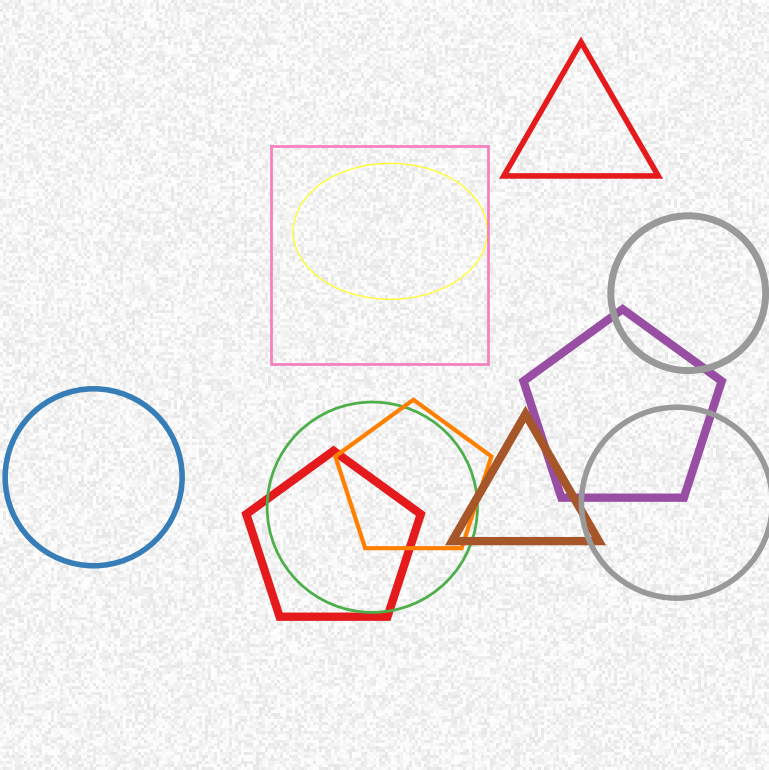[{"shape": "pentagon", "thickness": 3, "radius": 0.6, "center": [0.433, 0.295]}, {"shape": "triangle", "thickness": 2, "radius": 0.58, "center": [0.755, 0.829]}, {"shape": "circle", "thickness": 2, "radius": 0.57, "center": [0.122, 0.38]}, {"shape": "circle", "thickness": 1, "radius": 0.68, "center": [0.483, 0.341]}, {"shape": "pentagon", "thickness": 3, "radius": 0.68, "center": [0.809, 0.463]}, {"shape": "pentagon", "thickness": 1.5, "radius": 0.53, "center": [0.537, 0.374]}, {"shape": "oval", "thickness": 0.5, "radius": 0.63, "center": [0.507, 0.7]}, {"shape": "triangle", "thickness": 3, "radius": 0.55, "center": [0.682, 0.352]}, {"shape": "square", "thickness": 1, "radius": 0.7, "center": [0.492, 0.669]}, {"shape": "circle", "thickness": 2.5, "radius": 0.5, "center": [0.894, 0.619]}, {"shape": "circle", "thickness": 2, "radius": 0.62, "center": [0.879, 0.347]}]